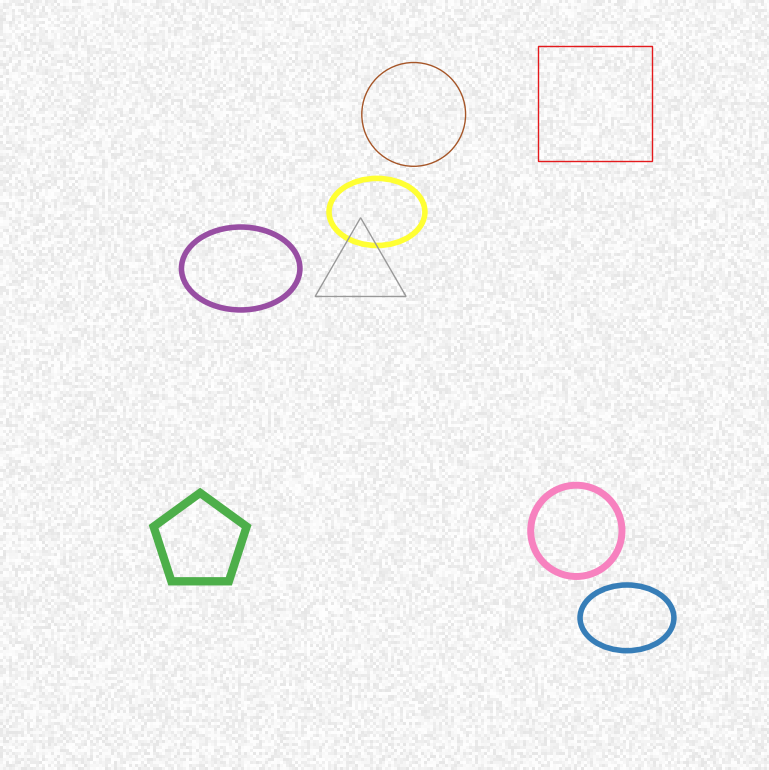[{"shape": "square", "thickness": 0.5, "radius": 0.37, "center": [0.773, 0.866]}, {"shape": "oval", "thickness": 2, "radius": 0.3, "center": [0.814, 0.198]}, {"shape": "pentagon", "thickness": 3, "radius": 0.32, "center": [0.26, 0.296]}, {"shape": "oval", "thickness": 2, "radius": 0.38, "center": [0.313, 0.651]}, {"shape": "oval", "thickness": 2, "radius": 0.31, "center": [0.49, 0.725]}, {"shape": "circle", "thickness": 0.5, "radius": 0.34, "center": [0.537, 0.851]}, {"shape": "circle", "thickness": 2.5, "radius": 0.3, "center": [0.748, 0.311]}, {"shape": "triangle", "thickness": 0.5, "radius": 0.34, "center": [0.468, 0.649]}]